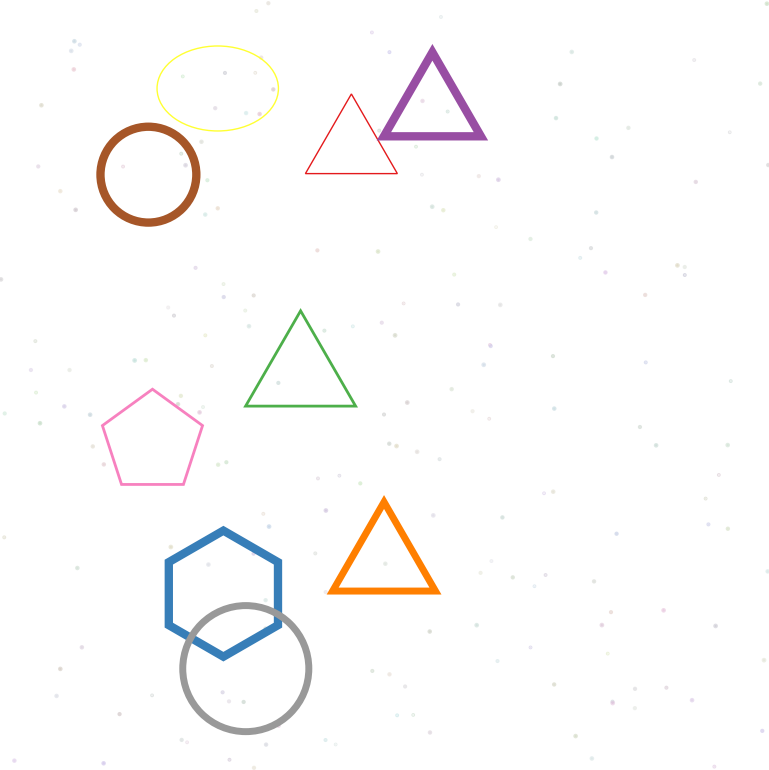[{"shape": "triangle", "thickness": 0.5, "radius": 0.34, "center": [0.456, 0.809]}, {"shape": "hexagon", "thickness": 3, "radius": 0.41, "center": [0.29, 0.229]}, {"shape": "triangle", "thickness": 1, "radius": 0.41, "center": [0.39, 0.514]}, {"shape": "triangle", "thickness": 3, "radius": 0.36, "center": [0.562, 0.859]}, {"shape": "triangle", "thickness": 2.5, "radius": 0.39, "center": [0.499, 0.271]}, {"shape": "oval", "thickness": 0.5, "radius": 0.39, "center": [0.283, 0.885]}, {"shape": "circle", "thickness": 3, "radius": 0.31, "center": [0.193, 0.773]}, {"shape": "pentagon", "thickness": 1, "radius": 0.34, "center": [0.198, 0.426]}, {"shape": "circle", "thickness": 2.5, "radius": 0.41, "center": [0.319, 0.132]}]